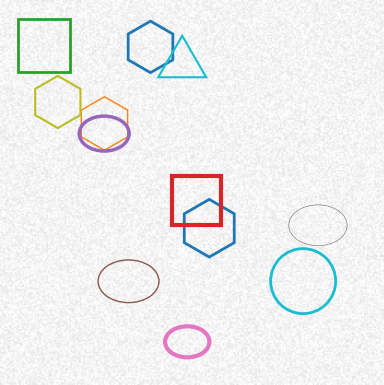[{"shape": "hexagon", "thickness": 2, "radius": 0.37, "center": [0.544, 0.407]}, {"shape": "hexagon", "thickness": 2, "radius": 0.33, "center": [0.391, 0.878]}, {"shape": "hexagon", "thickness": 1, "radius": 0.35, "center": [0.271, 0.679]}, {"shape": "square", "thickness": 2, "radius": 0.34, "center": [0.114, 0.881]}, {"shape": "square", "thickness": 3, "radius": 0.32, "center": [0.51, 0.479]}, {"shape": "oval", "thickness": 2.5, "radius": 0.32, "center": [0.271, 0.653]}, {"shape": "oval", "thickness": 1, "radius": 0.4, "center": [0.334, 0.269]}, {"shape": "oval", "thickness": 3, "radius": 0.29, "center": [0.486, 0.112]}, {"shape": "oval", "thickness": 0.5, "radius": 0.38, "center": [0.826, 0.415]}, {"shape": "hexagon", "thickness": 1.5, "radius": 0.34, "center": [0.15, 0.735]}, {"shape": "circle", "thickness": 2, "radius": 0.42, "center": [0.787, 0.27]}, {"shape": "triangle", "thickness": 1.5, "radius": 0.36, "center": [0.473, 0.835]}]